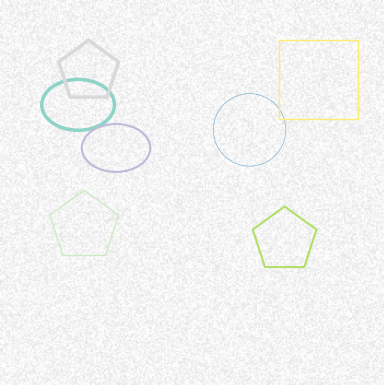[{"shape": "oval", "thickness": 2.5, "radius": 0.47, "center": [0.203, 0.728]}, {"shape": "oval", "thickness": 1.5, "radius": 0.44, "center": [0.301, 0.616]}, {"shape": "circle", "thickness": 0.5, "radius": 0.47, "center": [0.648, 0.663]}, {"shape": "pentagon", "thickness": 1.5, "radius": 0.43, "center": [0.739, 0.377]}, {"shape": "pentagon", "thickness": 2.5, "radius": 0.41, "center": [0.23, 0.814]}, {"shape": "pentagon", "thickness": 1, "radius": 0.47, "center": [0.219, 0.412]}, {"shape": "square", "thickness": 1, "radius": 0.51, "center": [0.828, 0.794]}]